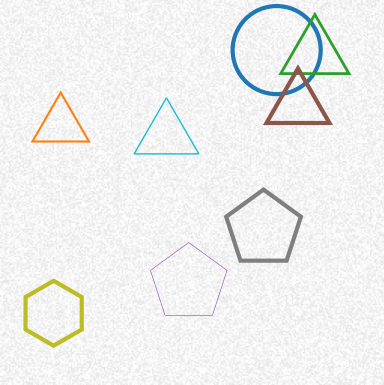[{"shape": "circle", "thickness": 3, "radius": 0.57, "center": [0.719, 0.87]}, {"shape": "triangle", "thickness": 1.5, "radius": 0.42, "center": [0.158, 0.675]}, {"shape": "triangle", "thickness": 2, "radius": 0.51, "center": [0.818, 0.86]}, {"shape": "pentagon", "thickness": 0.5, "radius": 0.52, "center": [0.49, 0.265]}, {"shape": "triangle", "thickness": 3, "radius": 0.47, "center": [0.774, 0.728]}, {"shape": "pentagon", "thickness": 3, "radius": 0.51, "center": [0.685, 0.406]}, {"shape": "hexagon", "thickness": 3, "radius": 0.42, "center": [0.139, 0.186]}, {"shape": "triangle", "thickness": 1, "radius": 0.49, "center": [0.432, 0.649]}]